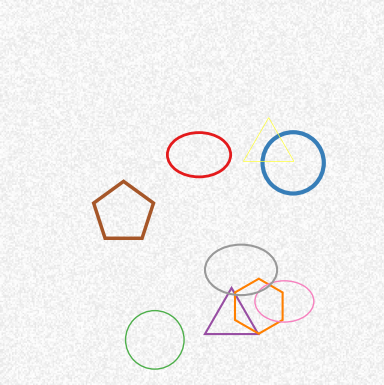[{"shape": "oval", "thickness": 2, "radius": 0.41, "center": [0.517, 0.598]}, {"shape": "circle", "thickness": 3, "radius": 0.4, "center": [0.761, 0.577]}, {"shape": "circle", "thickness": 1, "radius": 0.38, "center": [0.402, 0.117]}, {"shape": "triangle", "thickness": 1.5, "radius": 0.4, "center": [0.601, 0.172]}, {"shape": "hexagon", "thickness": 1.5, "radius": 0.36, "center": [0.672, 0.205]}, {"shape": "triangle", "thickness": 0.5, "radius": 0.38, "center": [0.698, 0.619]}, {"shape": "pentagon", "thickness": 2.5, "radius": 0.41, "center": [0.321, 0.447]}, {"shape": "oval", "thickness": 1, "radius": 0.38, "center": [0.739, 0.217]}, {"shape": "oval", "thickness": 1.5, "radius": 0.47, "center": [0.626, 0.299]}]